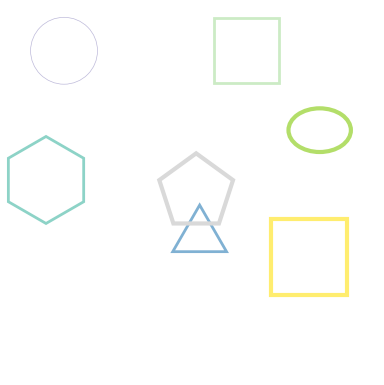[{"shape": "hexagon", "thickness": 2, "radius": 0.56, "center": [0.12, 0.533]}, {"shape": "circle", "thickness": 0.5, "radius": 0.43, "center": [0.166, 0.868]}, {"shape": "triangle", "thickness": 2, "radius": 0.4, "center": [0.519, 0.387]}, {"shape": "oval", "thickness": 3, "radius": 0.41, "center": [0.83, 0.662]}, {"shape": "pentagon", "thickness": 3, "radius": 0.5, "center": [0.509, 0.501]}, {"shape": "square", "thickness": 2, "radius": 0.42, "center": [0.639, 0.87]}, {"shape": "square", "thickness": 3, "radius": 0.49, "center": [0.803, 0.333]}]